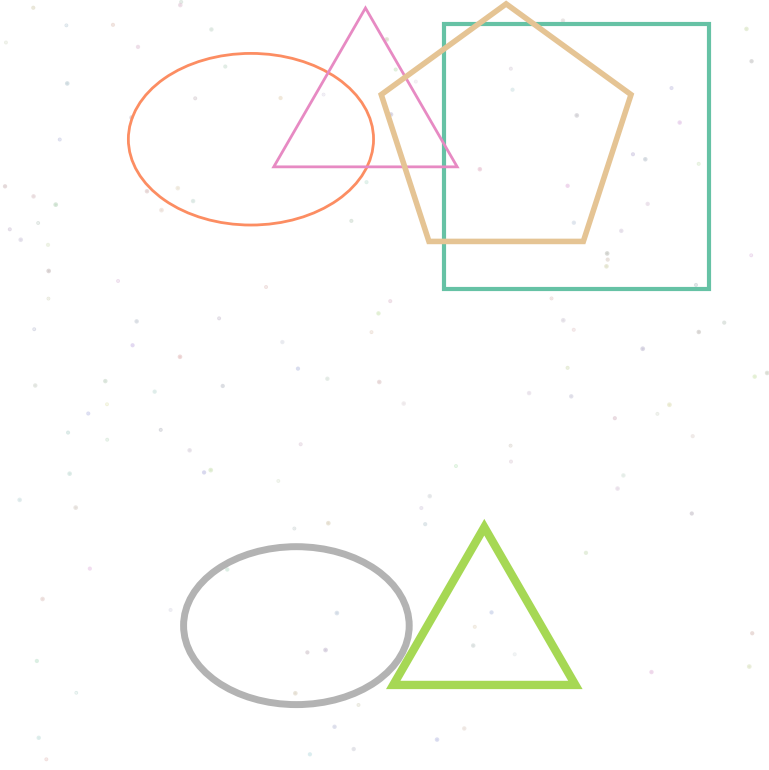[{"shape": "square", "thickness": 1.5, "radius": 0.86, "center": [0.749, 0.797]}, {"shape": "oval", "thickness": 1, "radius": 0.8, "center": [0.326, 0.819]}, {"shape": "triangle", "thickness": 1, "radius": 0.69, "center": [0.475, 0.852]}, {"shape": "triangle", "thickness": 3, "radius": 0.68, "center": [0.629, 0.179]}, {"shape": "pentagon", "thickness": 2, "radius": 0.85, "center": [0.657, 0.824]}, {"shape": "oval", "thickness": 2.5, "radius": 0.73, "center": [0.385, 0.187]}]